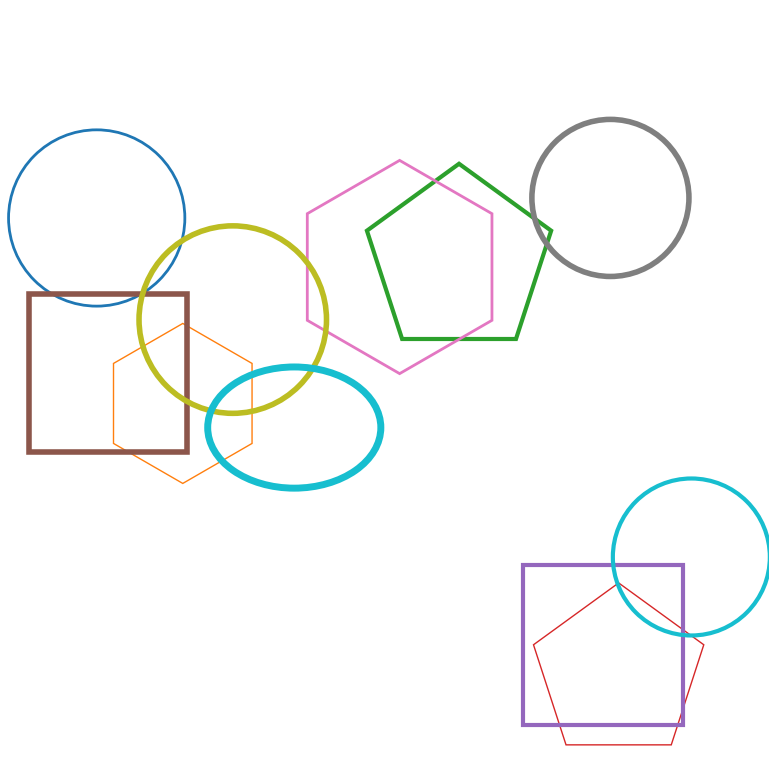[{"shape": "circle", "thickness": 1, "radius": 0.57, "center": [0.126, 0.717]}, {"shape": "hexagon", "thickness": 0.5, "radius": 0.52, "center": [0.237, 0.476]}, {"shape": "pentagon", "thickness": 1.5, "radius": 0.63, "center": [0.596, 0.662]}, {"shape": "pentagon", "thickness": 0.5, "radius": 0.58, "center": [0.803, 0.127]}, {"shape": "square", "thickness": 1.5, "radius": 0.52, "center": [0.783, 0.162]}, {"shape": "square", "thickness": 2, "radius": 0.51, "center": [0.14, 0.516]}, {"shape": "hexagon", "thickness": 1, "radius": 0.69, "center": [0.519, 0.653]}, {"shape": "circle", "thickness": 2, "radius": 0.51, "center": [0.793, 0.743]}, {"shape": "circle", "thickness": 2, "radius": 0.61, "center": [0.302, 0.585]}, {"shape": "circle", "thickness": 1.5, "radius": 0.51, "center": [0.898, 0.277]}, {"shape": "oval", "thickness": 2.5, "radius": 0.56, "center": [0.382, 0.445]}]